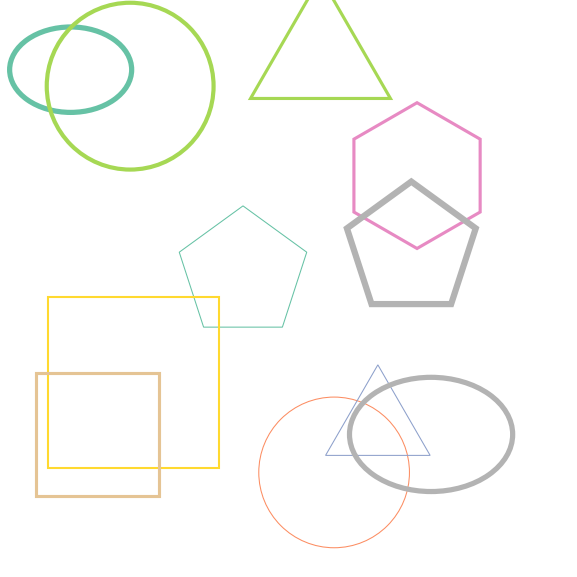[{"shape": "oval", "thickness": 2.5, "radius": 0.53, "center": [0.122, 0.878]}, {"shape": "pentagon", "thickness": 0.5, "radius": 0.58, "center": [0.421, 0.527]}, {"shape": "circle", "thickness": 0.5, "radius": 0.65, "center": [0.579, 0.181]}, {"shape": "triangle", "thickness": 0.5, "radius": 0.52, "center": [0.654, 0.263]}, {"shape": "hexagon", "thickness": 1.5, "radius": 0.63, "center": [0.722, 0.695]}, {"shape": "circle", "thickness": 2, "radius": 0.72, "center": [0.225, 0.85]}, {"shape": "triangle", "thickness": 1.5, "radius": 0.7, "center": [0.555, 0.899]}, {"shape": "square", "thickness": 1, "radius": 0.74, "center": [0.231, 0.337]}, {"shape": "square", "thickness": 1.5, "radius": 0.53, "center": [0.168, 0.247]}, {"shape": "pentagon", "thickness": 3, "radius": 0.59, "center": [0.712, 0.567]}, {"shape": "oval", "thickness": 2.5, "radius": 0.71, "center": [0.746, 0.247]}]